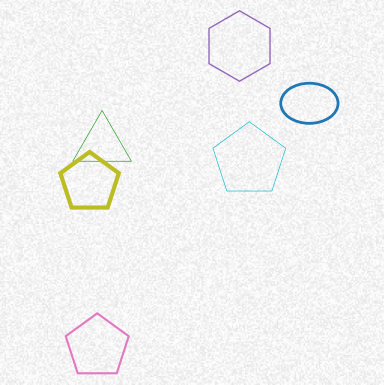[{"shape": "oval", "thickness": 2, "radius": 0.37, "center": [0.804, 0.732]}, {"shape": "triangle", "thickness": 0.5, "radius": 0.44, "center": [0.265, 0.625]}, {"shape": "hexagon", "thickness": 1, "radius": 0.46, "center": [0.622, 0.881]}, {"shape": "pentagon", "thickness": 1.5, "radius": 0.43, "center": [0.253, 0.1]}, {"shape": "pentagon", "thickness": 3, "radius": 0.4, "center": [0.233, 0.526]}, {"shape": "pentagon", "thickness": 0.5, "radius": 0.5, "center": [0.648, 0.584]}]